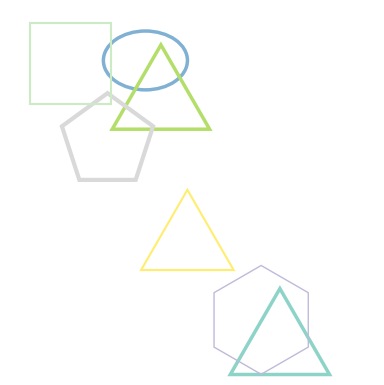[{"shape": "triangle", "thickness": 2.5, "radius": 0.74, "center": [0.727, 0.102]}, {"shape": "hexagon", "thickness": 1, "radius": 0.71, "center": [0.678, 0.169]}, {"shape": "oval", "thickness": 2.5, "radius": 0.55, "center": [0.378, 0.843]}, {"shape": "triangle", "thickness": 2.5, "radius": 0.73, "center": [0.418, 0.737]}, {"shape": "pentagon", "thickness": 3, "radius": 0.62, "center": [0.279, 0.634]}, {"shape": "square", "thickness": 1.5, "radius": 0.53, "center": [0.184, 0.835]}, {"shape": "triangle", "thickness": 1.5, "radius": 0.69, "center": [0.487, 0.368]}]